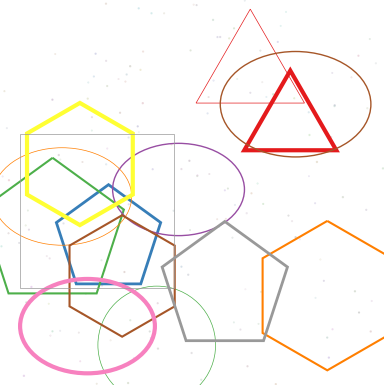[{"shape": "triangle", "thickness": 3, "radius": 0.69, "center": [0.754, 0.679]}, {"shape": "triangle", "thickness": 0.5, "radius": 0.81, "center": [0.65, 0.814]}, {"shape": "pentagon", "thickness": 2, "radius": 0.71, "center": [0.282, 0.378]}, {"shape": "circle", "thickness": 0.5, "radius": 0.76, "center": [0.407, 0.104]}, {"shape": "pentagon", "thickness": 1.5, "radius": 0.97, "center": [0.137, 0.395]}, {"shape": "oval", "thickness": 1, "radius": 0.86, "center": [0.464, 0.508]}, {"shape": "hexagon", "thickness": 1.5, "radius": 0.97, "center": [0.85, 0.232]}, {"shape": "oval", "thickness": 0.5, "radius": 0.9, "center": [0.161, 0.49]}, {"shape": "hexagon", "thickness": 3, "radius": 0.79, "center": [0.208, 0.574]}, {"shape": "hexagon", "thickness": 1.5, "radius": 0.79, "center": [0.317, 0.283]}, {"shape": "oval", "thickness": 1, "radius": 0.98, "center": [0.768, 0.729]}, {"shape": "oval", "thickness": 3, "radius": 0.88, "center": [0.227, 0.153]}, {"shape": "pentagon", "thickness": 2, "radius": 0.86, "center": [0.584, 0.254]}, {"shape": "square", "thickness": 0.5, "radius": 1.0, "center": [0.252, 0.451]}]